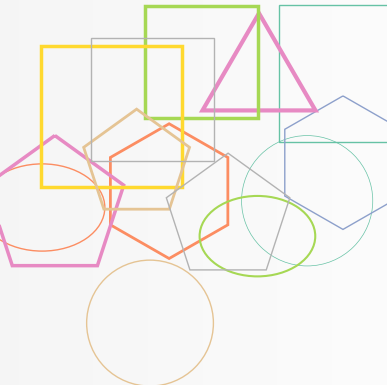[{"shape": "square", "thickness": 1, "radius": 0.89, "center": [0.896, 0.809]}, {"shape": "circle", "thickness": 0.5, "radius": 0.85, "center": [0.793, 0.479]}, {"shape": "oval", "thickness": 1, "radius": 0.81, "center": [0.109, 0.461]}, {"shape": "hexagon", "thickness": 2, "radius": 0.88, "center": [0.436, 0.504]}, {"shape": "hexagon", "thickness": 1, "radius": 0.87, "center": [0.885, 0.578]}, {"shape": "triangle", "thickness": 3, "radius": 0.84, "center": [0.668, 0.797]}, {"shape": "pentagon", "thickness": 2.5, "radius": 0.93, "center": [0.142, 0.461]}, {"shape": "oval", "thickness": 1.5, "radius": 0.75, "center": [0.664, 0.387]}, {"shape": "square", "thickness": 2.5, "radius": 0.73, "center": [0.52, 0.839]}, {"shape": "square", "thickness": 2.5, "radius": 0.91, "center": [0.288, 0.698]}, {"shape": "circle", "thickness": 1, "radius": 0.82, "center": [0.387, 0.161]}, {"shape": "pentagon", "thickness": 2, "radius": 0.72, "center": [0.353, 0.573]}, {"shape": "pentagon", "thickness": 1, "radius": 0.84, "center": [0.589, 0.435]}, {"shape": "square", "thickness": 1, "radius": 0.8, "center": [0.394, 0.741]}]